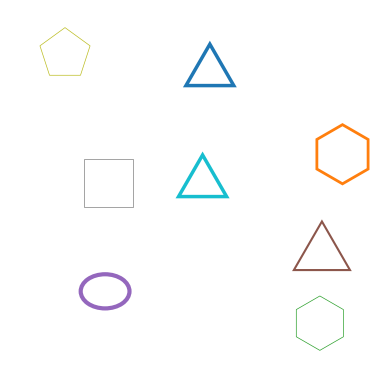[{"shape": "triangle", "thickness": 2.5, "radius": 0.36, "center": [0.545, 0.814]}, {"shape": "hexagon", "thickness": 2, "radius": 0.38, "center": [0.89, 0.599]}, {"shape": "hexagon", "thickness": 0.5, "radius": 0.35, "center": [0.831, 0.161]}, {"shape": "oval", "thickness": 3, "radius": 0.32, "center": [0.273, 0.243]}, {"shape": "triangle", "thickness": 1.5, "radius": 0.42, "center": [0.836, 0.341]}, {"shape": "square", "thickness": 0.5, "radius": 0.31, "center": [0.282, 0.524]}, {"shape": "pentagon", "thickness": 0.5, "radius": 0.34, "center": [0.169, 0.86]}, {"shape": "triangle", "thickness": 2.5, "radius": 0.36, "center": [0.526, 0.525]}]